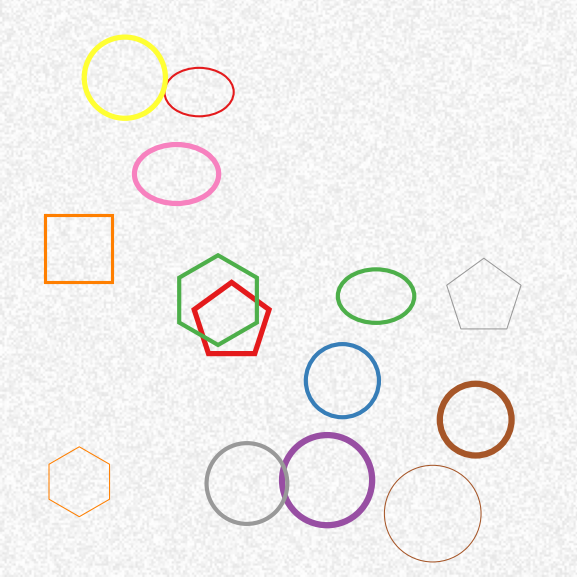[{"shape": "pentagon", "thickness": 2.5, "radius": 0.34, "center": [0.401, 0.442]}, {"shape": "oval", "thickness": 1, "radius": 0.3, "center": [0.345, 0.84]}, {"shape": "circle", "thickness": 2, "radius": 0.32, "center": [0.593, 0.34]}, {"shape": "hexagon", "thickness": 2, "radius": 0.39, "center": [0.378, 0.479]}, {"shape": "oval", "thickness": 2, "radius": 0.33, "center": [0.651, 0.486]}, {"shape": "circle", "thickness": 3, "radius": 0.39, "center": [0.566, 0.168]}, {"shape": "square", "thickness": 1.5, "radius": 0.29, "center": [0.136, 0.569]}, {"shape": "hexagon", "thickness": 0.5, "radius": 0.3, "center": [0.137, 0.165]}, {"shape": "circle", "thickness": 2.5, "radius": 0.35, "center": [0.216, 0.865]}, {"shape": "circle", "thickness": 3, "radius": 0.31, "center": [0.824, 0.273]}, {"shape": "circle", "thickness": 0.5, "radius": 0.42, "center": [0.749, 0.11]}, {"shape": "oval", "thickness": 2.5, "radius": 0.36, "center": [0.306, 0.698]}, {"shape": "circle", "thickness": 2, "radius": 0.35, "center": [0.428, 0.162]}, {"shape": "pentagon", "thickness": 0.5, "radius": 0.34, "center": [0.838, 0.484]}]